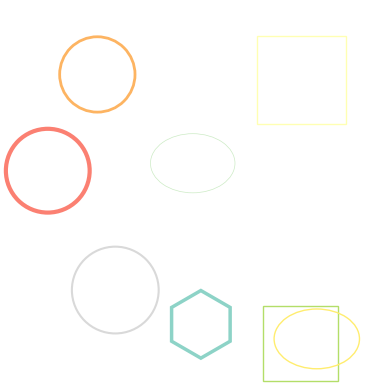[{"shape": "hexagon", "thickness": 2.5, "radius": 0.44, "center": [0.522, 0.158]}, {"shape": "square", "thickness": 1, "radius": 0.58, "center": [0.783, 0.792]}, {"shape": "circle", "thickness": 3, "radius": 0.54, "center": [0.124, 0.557]}, {"shape": "circle", "thickness": 2, "radius": 0.49, "center": [0.253, 0.807]}, {"shape": "square", "thickness": 1, "radius": 0.49, "center": [0.781, 0.107]}, {"shape": "circle", "thickness": 1.5, "radius": 0.56, "center": [0.299, 0.247]}, {"shape": "oval", "thickness": 0.5, "radius": 0.55, "center": [0.501, 0.576]}, {"shape": "oval", "thickness": 1, "radius": 0.55, "center": [0.823, 0.12]}]